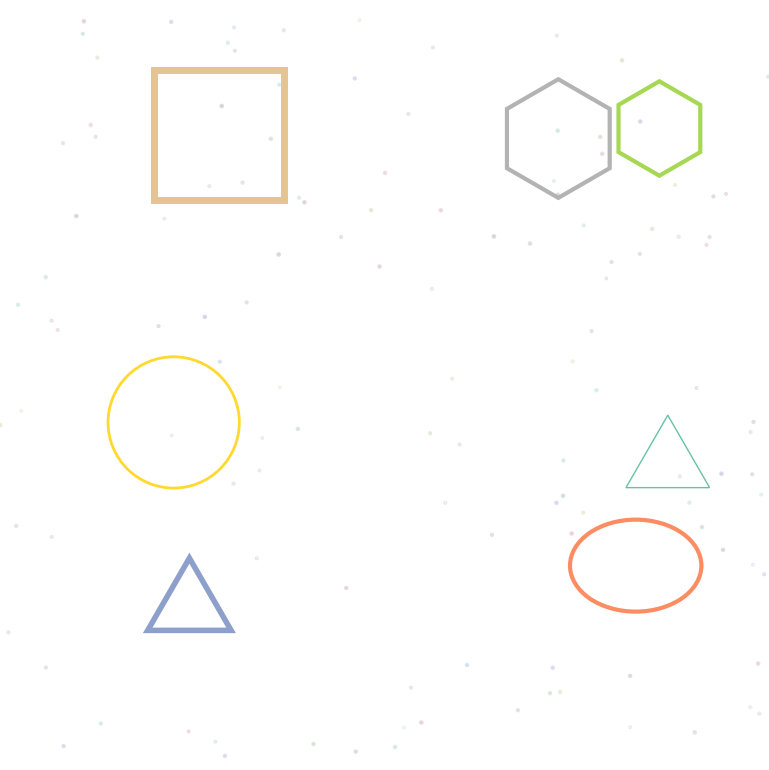[{"shape": "triangle", "thickness": 0.5, "radius": 0.31, "center": [0.867, 0.398]}, {"shape": "oval", "thickness": 1.5, "radius": 0.43, "center": [0.826, 0.265]}, {"shape": "triangle", "thickness": 2, "radius": 0.31, "center": [0.246, 0.213]}, {"shape": "hexagon", "thickness": 1.5, "radius": 0.31, "center": [0.856, 0.833]}, {"shape": "circle", "thickness": 1, "radius": 0.43, "center": [0.226, 0.451]}, {"shape": "square", "thickness": 2.5, "radius": 0.42, "center": [0.284, 0.825]}, {"shape": "hexagon", "thickness": 1.5, "radius": 0.39, "center": [0.725, 0.82]}]